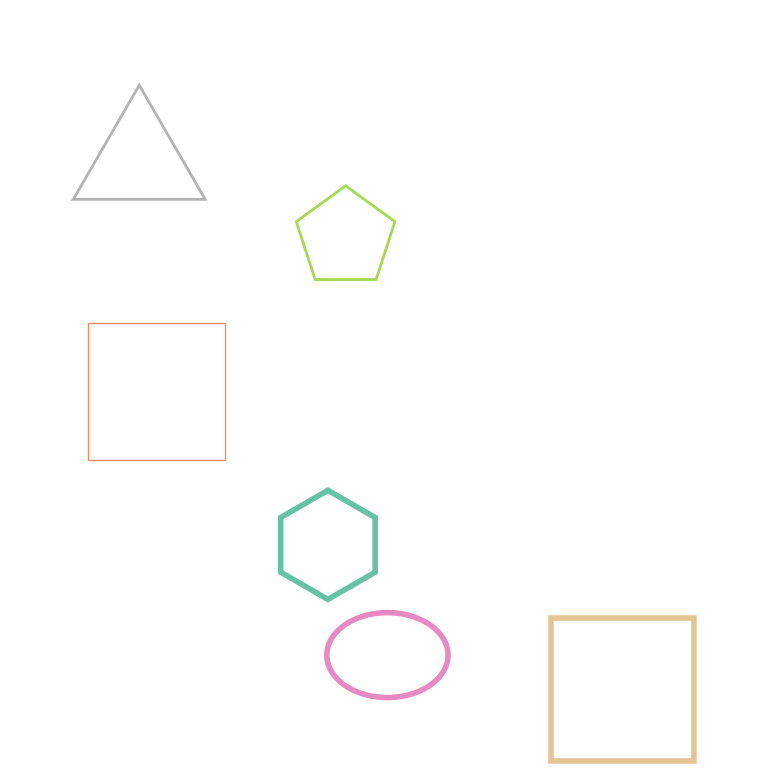[{"shape": "hexagon", "thickness": 2, "radius": 0.35, "center": [0.426, 0.292]}, {"shape": "square", "thickness": 0.5, "radius": 0.44, "center": [0.203, 0.491]}, {"shape": "oval", "thickness": 2, "radius": 0.39, "center": [0.503, 0.149]}, {"shape": "pentagon", "thickness": 1, "radius": 0.34, "center": [0.449, 0.691]}, {"shape": "square", "thickness": 2, "radius": 0.46, "center": [0.808, 0.104]}, {"shape": "triangle", "thickness": 1, "radius": 0.49, "center": [0.181, 0.791]}]